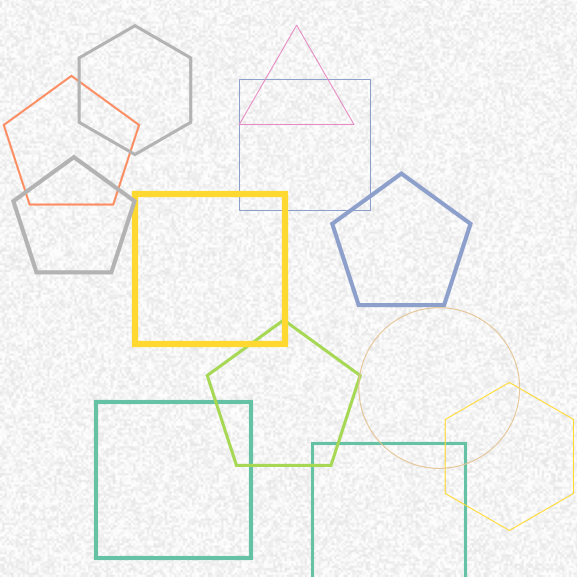[{"shape": "square", "thickness": 2, "radius": 0.67, "center": [0.301, 0.168]}, {"shape": "square", "thickness": 1.5, "radius": 0.66, "center": [0.673, 0.1]}, {"shape": "pentagon", "thickness": 1, "radius": 0.62, "center": [0.124, 0.745]}, {"shape": "square", "thickness": 0.5, "radius": 0.57, "center": [0.527, 0.749]}, {"shape": "pentagon", "thickness": 2, "radius": 0.63, "center": [0.695, 0.573]}, {"shape": "triangle", "thickness": 0.5, "radius": 0.57, "center": [0.514, 0.841]}, {"shape": "pentagon", "thickness": 1.5, "radius": 0.7, "center": [0.491, 0.306]}, {"shape": "hexagon", "thickness": 0.5, "radius": 0.64, "center": [0.882, 0.209]}, {"shape": "square", "thickness": 3, "radius": 0.65, "center": [0.363, 0.534]}, {"shape": "circle", "thickness": 0.5, "radius": 0.7, "center": [0.761, 0.327]}, {"shape": "hexagon", "thickness": 1.5, "radius": 0.56, "center": [0.234, 0.843]}, {"shape": "pentagon", "thickness": 2, "radius": 0.55, "center": [0.128, 0.617]}]